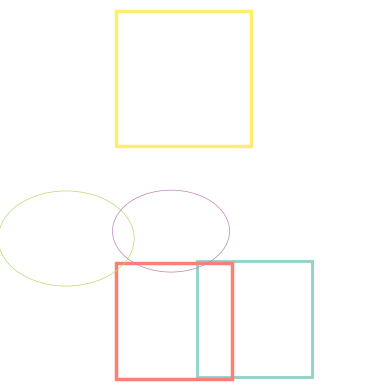[{"shape": "square", "thickness": 2, "radius": 0.75, "center": [0.661, 0.172]}, {"shape": "square", "thickness": 2.5, "radius": 0.75, "center": [0.452, 0.166]}, {"shape": "oval", "thickness": 0.5, "radius": 0.88, "center": [0.172, 0.381]}, {"shape": "oval", "thickness": 0.5, "radius": 0.76, "center": [0.444, 0.4]}, {"shape": "square", "thickness": 2.5, "radius": 0.88, "center": [0.477, 0.797]}]